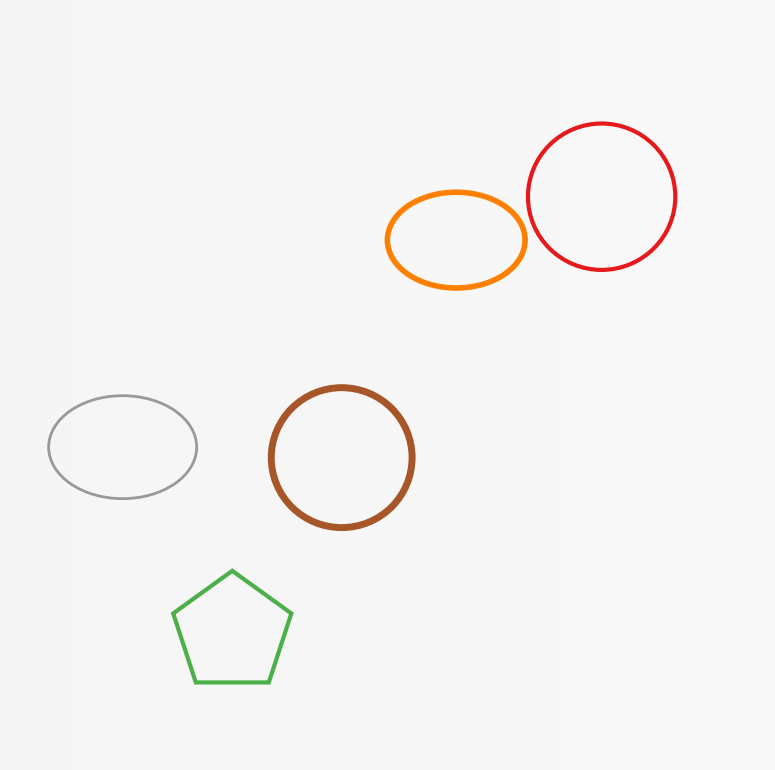[{"shape": "circle", "thickness": 1.5, "radius": 0.48, "center": [0.776, 0.745]}, {"shape": "pentagon", "thickness": 1.5, "radius": 0.4, "center": [0.3, 0.179]}, {"shape": "oval", "thickness": 2, "radius": 0.44, "center": [0.589, 0.688]}, {"shape": "circle", "thickness": 2.5, "radius": 0.45, "center": [0.441, 0.406]}, {"shape": "oval", "thickness": 1, "radius": 0.48, "center": [0.158, 0.419]}]